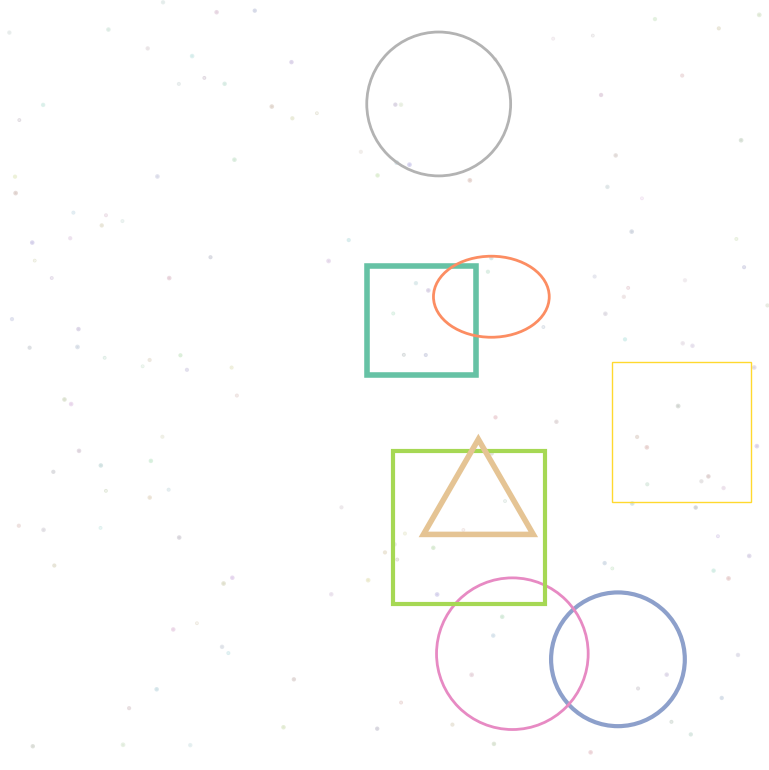[{"shape": "square", "thickness": 2, "radius": 0.35, "center": [0.548, 0.583]}, {"shape": "oval", "thickness": 1, "radius": 0.38, "center": [0.638, 0.615]}, {"shape": "circle", "thickness": 1.5, "radius": 0.43, "center": [0.803, 0.144]}, {"shape": "circle", "thickness": 1, "radius": 0.49, "center": [0.665, 0.151]}, {"shape": "square", "thickness": 1.5, "radius": 0.5, "center": [0.609, 0.315]}, {"shape": "square", "thickness": 0.5, "radius": 0.45, "center": [0.885, 0.439]}, {"shape": "triangle", "thickness": 2, "radius": 0.41, "center": [0.621, 0.347]}, {"shape": "circle", "thickness": 1, "radius": 0.47, "center": [0.57, 0.865]}]